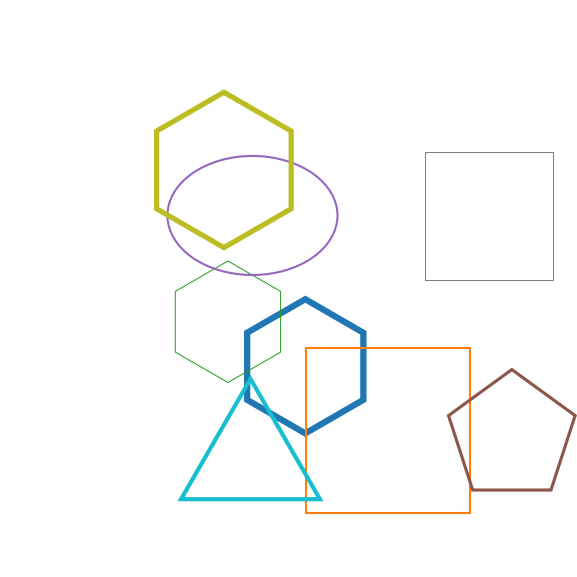[{"shape": "hexagon", "thickness": 3, "radius": 0.58, "center": [0.529, 0.365]}, {"shape": "square", "thickness": 1, "radius": 0.71, "center": [0.672, 0.254]}, {"shape": "hexagon", "thickness": 0.5, "radius": 0.53, "center": [0.395, 0.442]}, {"shape": "oval", "thickness": 1, "radius": 0.74, "center": [0.437, 0.626]}, {"shape": "pentagon", "thickness": 1.5, "radius": 0.58, "center": [0.886, 0.244]}, {"shape": "square", "thickness": 0.5, "radius": 0.55, "center": [0.847, 0.625]}, {"shape": "hexagon", "thickness": 2.5, "radius": 0.67, "center": [0.388, 0.705]}, {"shape": "triangle", "thickness": 2, "radius": 0.69, "center": [0.434, 0.204]}]